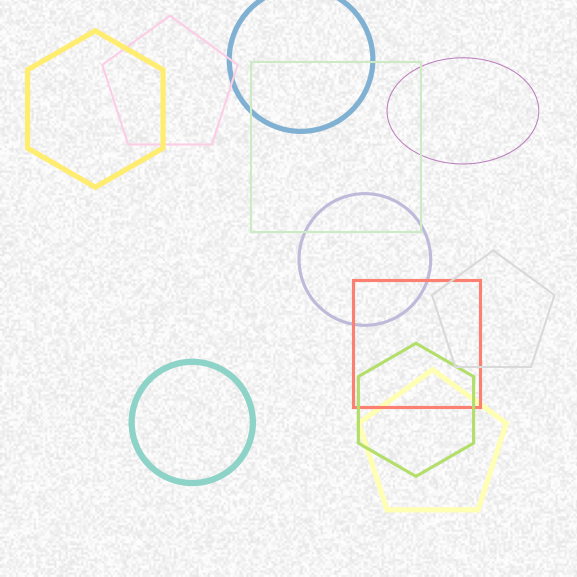[{"shape": "circle", "thickness": 3, "radius": 0.52, "center": [0.333, 0.268]}, {"shape": "pentagon", "thickness": 2.5, "radius": 0.67, "center": [0.749, 0.225]}, {"shape": "circle", "thickness": 1.5, "radius": 0.57, "center": [0.632, 0.55]}, {"shape": "square", "thickness": 1.5, "radius": 0.55, "center": [0.721, 0.404]}, {"shape": "circle", "thickness": 2.5, "radius": 0.62, "center": [0.521, 0.896]}, {"shape": "hexagon", "thickness": 1.5, "radius": 0.58, "center": [0.72, 0.289]}, {"shape": "pentagon", "thickness": 1, "radius": 0.62, "center": [0.294, 0.849]}, {"shape": "pentagon", "thickness": 1, "radius": 0.56, "center": [0.854, 0.454]}, {"shape": "oval", "thickness": 0.5, "radius": 0.66, "center": [0.802, 0.807]}, {"shape": "square", "thickness": 1, "radius": 0.74, "center": [0.581, 0.744]}, {"shape": "hexagon", "thickness": 2.5, "radius": 0.68, "center": [0.165, 0.81]}]